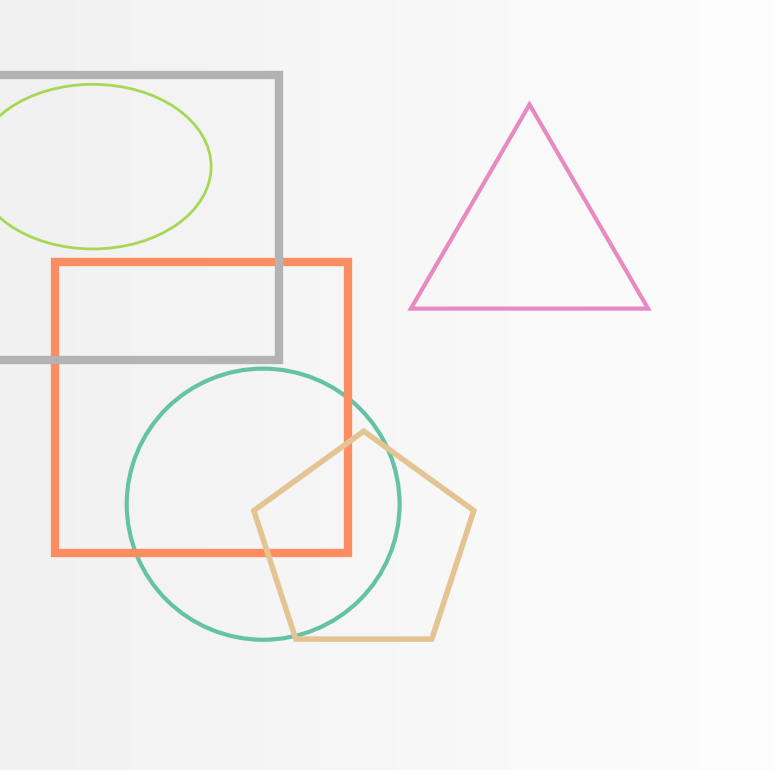[{"shape": "circle", "thickness": 1.5, "radius": 0.88, "center": [0.34, 0.345]}, {"shape": "square", "thickness": 3, "radius": 0.94, "center": [0.26, 0.47]}, {"shape": "triangle", "thickness": 1.5, "radius": 0.88, "center": [0.683, 0.688]}, {"shape": "oval", "thickness": 1, "radius": 0.76, "center": [0.12, 0.784]}, {"shape": "pentagon", "thickness": 2, "radius": 0.75, "center": [0.469, 0.291]}, {"shape": "square", "thickness": 3, "radius": 0.93, "center": [0.174, 0.718]}]